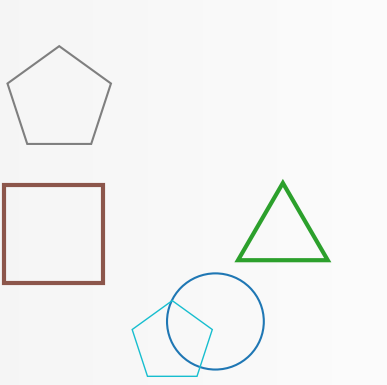[{"shape": "circle", "thickness": 1.5, "radius": 0.62, "center": [0.556, 0.165]}, {"shape": "triangle", "thickness": 3, "radius": 0.67, "center": [0.73, 0.391]}, {"shape": "square", "thickness": 3, "radius": 0.64, "center": [0.138, 0.392]}, {"shape": "pentagon", "thickness": 1.5, "radius": 0.7, "center": [0.153, 0.74]}, {"shape": "pentagon", "thickness": 1, "radius": 0.54, "center": [0.444, 0.11]}]